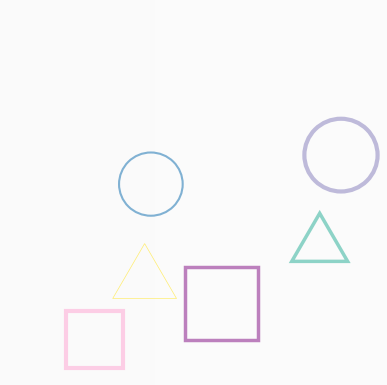[{"shape": "triangle", "thickness": 2.5, "radius": 0.42, "center": [0.825, 0.363]}, {"shape": "circle", "thickness": 3, "radius": 0.47, "center": [0.88, 0.597]}, {"shape": "circle", "thickness": 1.5, "radius": 0.41, "center": [0.389, 0.522]}, {"shape": "square", "thickness": 3, "radius": 0.37, "center": [0.244, 0.118]}, {"shape": "square", "thickness": 2.5, "radius": 0.47, "center": [0.571, 0.212]}, {"shape": "triangle", "thickness": 0.5, "radius": 0.48, "center": [0.373, 0.272]}]